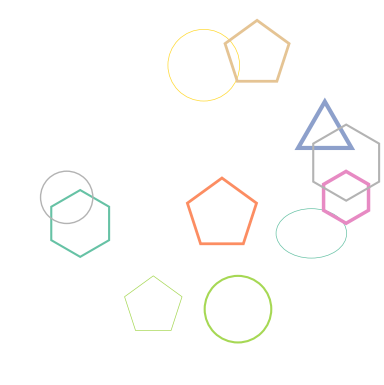[{"shape": "hexagon", "thickness": 1.5, "radius": 0.43, "center": [0.208, 0.42]}, {"shape": "oval", "thickness": 0.5, "radius": 0.46, "center": [0.809, 0.394]}, {"shape": "pentagon", "thickness": 2, "radius": 0.47, "center": [0.576, 0.443]}, {"shape": "triangle", "thickness": 3, "radius": 0.4, "center": [0.844, 0.656]}, {"shape": "hexagon", "thickness": 2.5, "radius": 0.34, "center": [0.899, 0.487]}, {"shape": "circle", "thickness": 1.5, "radius": 0.43, "center": [0.618, 0.197]}, {"shape": "pentagon", "thickness": 0.5, "radius": 0.39, "center": [0.398, 0.205]}, {"shape": "circle", "thickness": 0.5, "radius": 0.47, "center": [0.529, 0.831]}, {"shape": "pentagon", "thickness": 2, "radius": 0.44, "center": [0.668, 0.86]}, {"shape": "hexagon", "thickness": 1.5, "radius": 0.49, "center": [0.899, 0.578]}, {"shape": "circle", "thickness": 1, "radius": 0.34, "center": [0.173, 0.487]}]